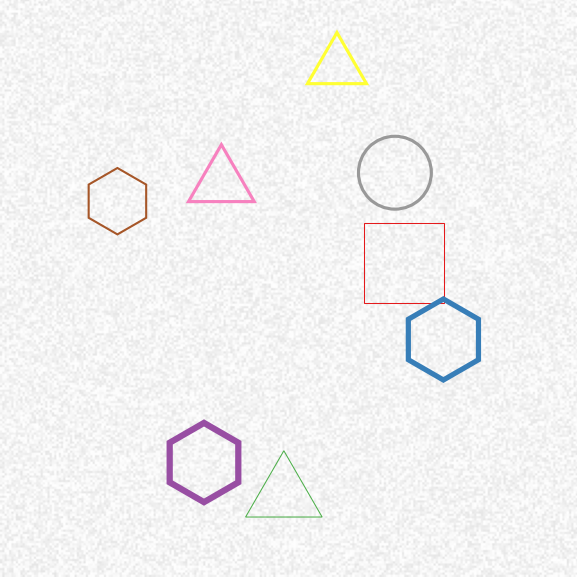[{"shape": "square", "thickness": 0.5, "radius": 0.35, "center": [0.7, 0.544]}, {"shape": "hexagon", "thickness": 2.5, "radius": 0.35, "center": [0.768, 0.411]}, {"shape": "triangle", "thickness": 0.5, "radius": 0.38, "center": [0.492, 0.142]}, {"shape": "hexagon", "thickness": 3, "radius": 0.34, "center": [0.353, 0.198]}, {"shape": "triangle", "thickness": 1.5, "radius": 0.29, "center": [0.583, 0.884]}, {"shape": "hexagon", "thickness": 1, "radius": 0.29, "center": [0.203, 0.651]}, {"shape": "triangle", "thickness": 1.5, "radius": 0.33, "center": [0.383, 0.683]}, {"shape": "circle", "thickness": 1.5, "radius": 0.32, "center": [0.684, 0.7]}]